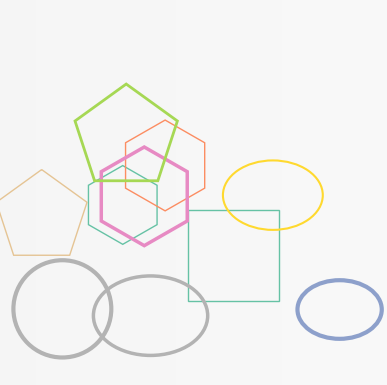[{"shape": "square", "thickness": 1, "radius": 0.59, "center": [0.603, 0.336]}, {"shape": "hexagon", "thickness": 1, "radius": 0.51, "center": [0.317, 0.468]}, {"shape": "hexagon", "thickness": 1, "radius": 0.59, "center": [0.426, 0.57]}, {"shape": "oval", "thickness": 3, "radius": 0.54, "center": [0.876, 0.196]}, {"shape": "hexagon", "thickness": 2.5, "radius": 0.64, "center": [0.372, 0.49]}, {"shape": "pentagon", "thickness": 2, "radius": 0.69, "center": [0.326, 0.643]}, {"shape": "oval", "thickness": 1.5, "radius": 0.64, "center": [0.704, 0.493]}, {"shape": "pentagon", "thickness": 1, "radius": 0.62, "center": [0.108, 0.437]}, {"shape": "oval", "thickness": 2.5, "radius": 0.74, "center": [0.389, 0.18]}, {"shape": "circle", "thickness": 3, "radius": 0.63, "center": [0.161, 0.198]}]